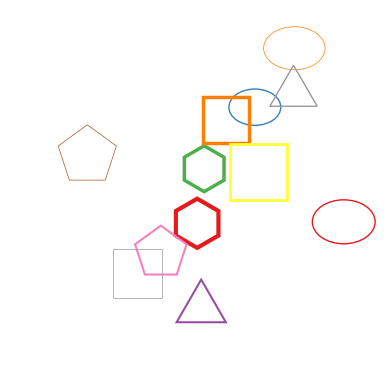[{"shape": "oval", "thickness": 1, "radius": 0.41, "center": [0.893, 0.424]}, {"shape": "hexagon", "thickness": 3, "radius": 0.32, "center": [0.512, 0.42]}, {"shape": "oval", "thickness": 1, "radius": 0.34, "center": [0.662, 0.722]}, {"shape": "hexagon", "thickness": 2.5, "radius": 0.3, "center": [0.53, 0.562]}, {"shape": "triangle", "thickness": 1.5, "radius": 0.37, "center": [0.523, 0.2]}, {"shape": "oval", "thickness": 0.5, "radius": 0.4, "center": [0.765, 0.875]}, {"shape": "square", "thickness": 2.5, "radius": 0.3, "center": [0.587, 0.689]}, {"shape": "square", "thickness": 2, "radius": 0.37, "center": [0.671, 0.553]}, {"shape": "pentagon", "thickness": 0.5, "radius": 0.4, "center": [0.227, 0.596]}, {"shape": "pentagon", "thickness": 1.5, "radius": 0.35, "center": [0.418, 0.344]}, {"shape": "square", "thickness": 0.5, "radius": 0.32, "center": [0.358, 0.289]}, {"shape": "triangle", "thickness": 1, "radius": 0.35, "center": [0.762, 0.76]}]